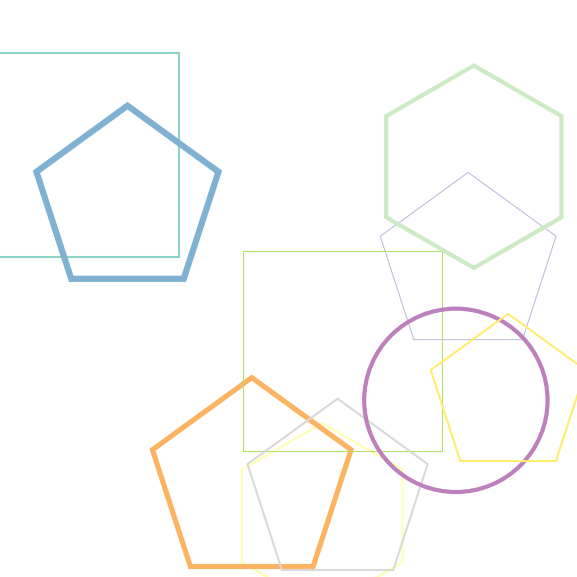[{"shape": "square", "thickness": 1, "radius": 0.88, "center": [0.135, 0.731]}, {"shape": "hexagon", "thickness": 1, "radius": 0.8, "center": [0.558, 0.106]}, {"shape": "pentagon", "thickness": 0.5, "radius": 0.8, "center": [0.811, 0.541]}, {"shape": "pentagon", "thickness": 3, "radius": 0.83, "center": [0.221, 0.65]}, {"shape": "pentagon", "thickness": 2.5, "radius": 0.9, "center": [0.436, 0.164]}, {"shape": "square", "thickness": 0.5, "radius": 0.86, "center": [0.593, 0.392]}, {"shape": "pentagon", "thickness": 1, "radius": 0.82, "center": [0.585, 0.145]}, {"shape": "circle", "thickness": 2, "radius": 0.79, "center": [0.789, 0.306]}, {"shape": "hexagon", "thickness": 2, "radius": 0.88, "center": [0.821, 0.71]}, {"shape": "pentagon", "thickness": 1, "radius": 0.7, "center": [0.88, 0.315]}]